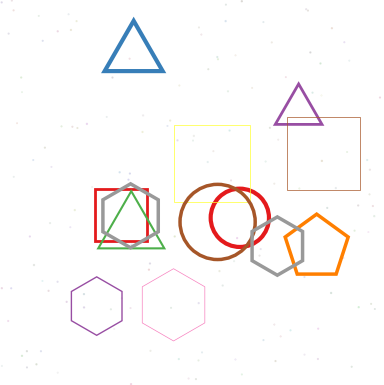[{"shape": "circle", "thickness": 3, "radius": 0.38, "center": [0.623, 0.434]}, {"shape": "square", "thickness": 2, "radius": 0.34, "center": [0.315, 0.442]}, {"shape": "triangle", "thickness": 3, "radius": 0.44, "center": [0.347, 0.859]}, {"shape": "triangle", "thickness": 1.5, "radius": 0.5, "center": [0.341, 0.404]}, {"shape": "triangle", "thickness": 2, "radius": 0.35, "center": [0.776, 0.712]}, {"shape": "hexagon", "thickness": 1, "radius": 0.38, "center": [0.251, 0.205]}, {"shape": "pentagon", "thickness": 2.5, "radius": 0.43, "center": [0.823, 0.358]}, {"shape": "square", "thickness": 0.5, "radius": 0.5, "center": [0.55, 0.575]}, {"shape": "square", "thickness": 0.5, "radius": 0.48, "center": [0.84, 0.602]}, {"shape": "circle", "thickness": 2.5, "radius": 0.49, "center": [0.565, 0.424]}, {"shape": "hexagon", "thickness": 0.5, "radius": 0.47, "center": [0.451, 0.208]}, {"shape": "hexagon", "thickness": 2.5, "radius": 0.38, "center": [0.72, 0.361]}, {"shape": "hexagon", "thickness": 2.5, "radius": 0.42, "center": [0.339, 0.44]}]